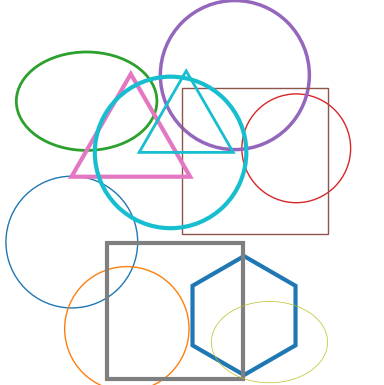[{"shape": "hexagon", "thickness": 3, "radius": 0.77, "center": [0.634, 0.18]}, {"shape": "circle", "thickness": 1, "radius": 0.86, "center": [0.187, 0.371]}, {"shape": "circle", "thickness": 1, "radius": 0.81, "center": [0.329, 0.146]}, {"shape": "oval", "thickness": 2, "radius": 0.91, "center": [0.225, 0.737]}, {"shape": "circle", "thickness": 1, "radius": 0.71, "center": [0.769, 0.615]}, {"shape": "circle", "thickness": 2.5, "radius": 0.97, "center": [0.61, 0.805]}, {"shape": "square", "thickness": 1, "radius": 0.95, "center": [0.662, 0.582]}, {"shape": "triangle", "thickness": 3, "radius": 0.89, "center": [0.34, 0.63]}, {"shape": "square", "thickness": 3, "radius": 0.88, "center": [0.455, 0.193]}, {"shape": "oval", "thickness": 0.5, "radius": 0.75, "center": [0.7, 0.111]}, {"shape": "circle", "thickness": 3, "radius": 0.98, "center": [0.443, 0.604]}, {"shape": "triangle", "thickness": 2, "radius": 0.71, "center": [0.484, 0.675]}]